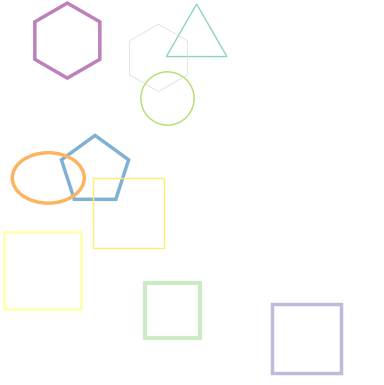[{"shape": "triangle", "thickness": 1, "radius": 0.45, "center": [0.511, 0.899]}, {"shape": "square", "thickness": 2, "radius": 0.5, "center": [0.111, 0.298]}, {"shape": "square", "thickness": 2.5, "radius": 0.45, "center": [0.796, 0.122]}, {"shape": "pentagon", "thickness": 2.5, "radius": 0.46, "center": [0.247, 0.557]}, {"shape": "oval", "thickness": 2.5, "radius": 0.47, "center": [0.125, 0.538]}, {"shape": "circle", "thickness": 1, "radius": 0.35, "center": [0.435, 0.744]}, {"shape": "hexagon", "thickness": 0.5, "radius": 0.44, "center": [0.412, 0.85]}, {"shape": "hexagon", "thickness": 2.5, "radius": 0.49, "center": [0.175, 0.895]}, {"shape": "square", "thickness": 3, "radius": 0.36, "center": [0.448, 0.195]}, {"shape": "square", "thickness": 1, "radius": 0.46, "center": [0.334, 0.447]}]